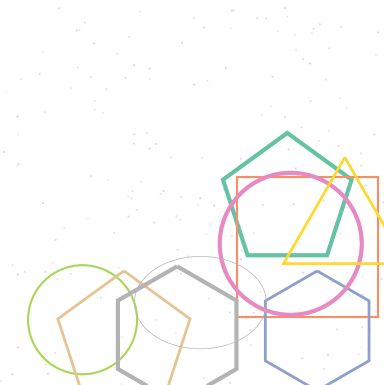[{"shape": "pentagon", "thickness": 3, "radius": 0.88, "center": [0.746, 0.479]}, {"shape": "square", "thickness": 1.5, "radius": 0.91, "center": [0.798, 0.358]}, {"shape": "hexagon", "thickness": 2, "radius": 0.78, "center": [0.824, 0.141]}, {"shape": "circle", "thickness": 3, "radius": 0.92, "center": [0.755, 0.367]}, {"shape": "circle", "thickness": 1.5, "radius": 0.71, "center": [0.214, 0.17]}, {"shape": "triangle", "thickness": 2, "radius": 0.92, "center": [0.896, 0.407]}, {"shape": "pentagon", "thickness": 2, "radius": 0.9, "center": [0.322, 0.116]}, {"shape": "oval", "thickness": 0.5, "radius": 0.86, "center": [0.521, 0.214]}, {"shape": "hexagon", "thickness": 3, "radius": 0.89, "center": [0.46, 0.13]}]